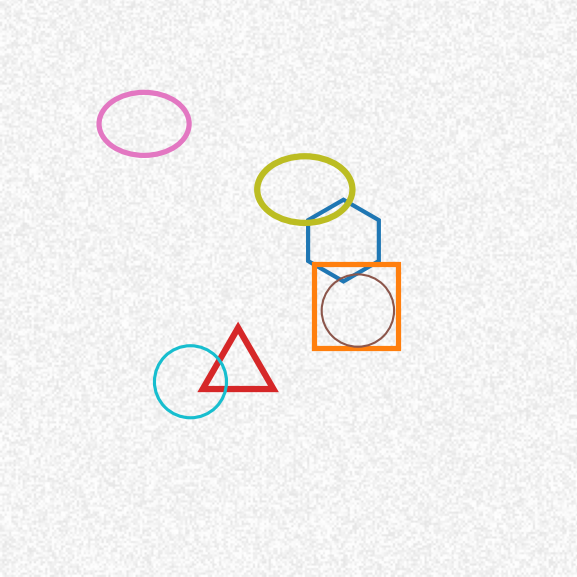[{"shape": "hexagon", "thickness": 2, "radius": 0.35, "center": [0.595, 0.583]}, {"shape": "square", "thickness": 2.5, "radius": 0.36, "center": [0.617, 0.47]}, {"shape": "triangle", "thickness": 3, "radius": 0.35, "center": [0.412, 0.361]}, {"shape": "circle", "thickness": 1, "radius": 0.31, "center": [0.62, 0.461]}, {"shape": "oval", "thickness": 2.5, "radius": 0.39, "center": [0.25, 0.785]}, {"shape": "oval", "thickness": 3, "radius": 0.41, "center": [0.528, 0.671]}, {"shape": "circle", "thickness": 1.5, "radius": 0.31, "center": [0.33, 0.338]}]